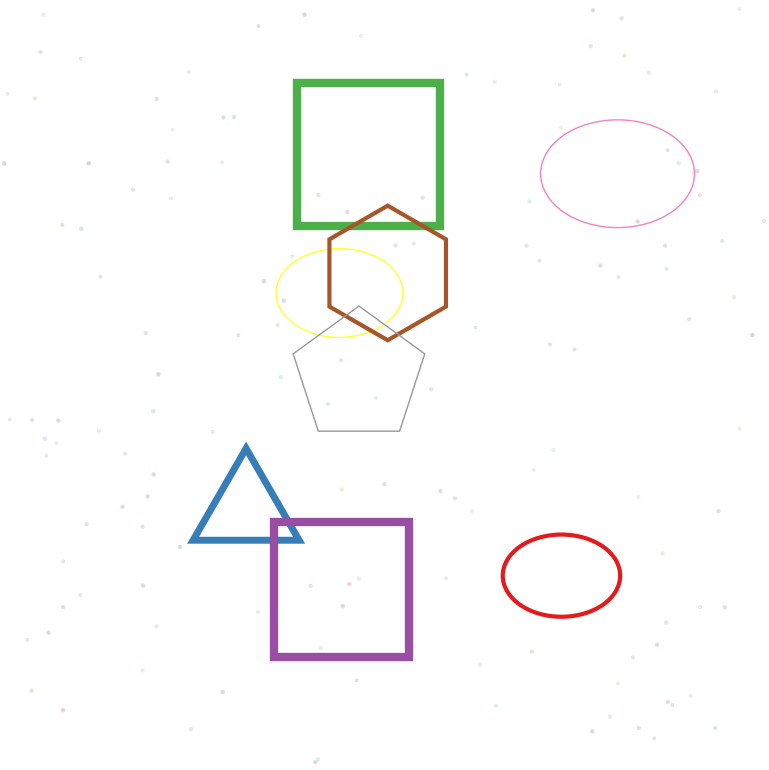[{"shape": "oval", "thickness": 1.5, "radius": 0.38, "center": [0.729, 0.252]}, {"shape": "triangle", "thickness": 2.5, "radius": 0.4, "center": [0.32, 0.338]}, {"shape": "square", "thickness": 3, "radius": 0.46, "center": [0.479, 0.799]}, {"shape": "square", "thickness": 3, "radius": 0.44, "center": [0.444, 0.234]}, {"shape": "oval", "thickness": 0.5, "radius": 0.41, "center": [0.441, 0.62]}, {"shape": "hexagon", "thickness": 1.5, "radius": 0.44, "center": [0.503, 0.646]}, {"shape": "oval", "thickness": 0.5, "radius": 0.5, "center": [0.802, 0.774]}, {"shape": "pentagon", "thickness": 0.5, "radius": 0.45, "center": [0.466, 0.513]}]